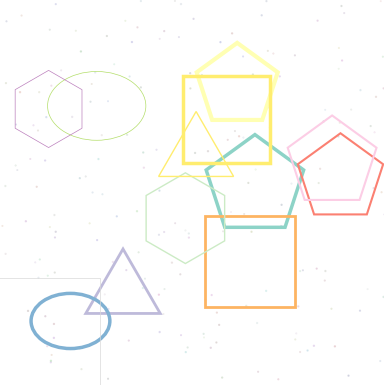[{"shape": "pentagon", "thickness": 2.5, "radius": 0.67, "center": [0.662, 0.517]}, {"shape": "pentagon", "thickness": 3, "radius": 0.55, "center": [0.616, 0.778]}, {"shape": "triangle", "thickness": 2, "radius": 0.56, "center": [0.32, 0.242]}, {"shape": "pentagon", "thickness": 1.5, "radius": 0.58, "center": [0.884, 0.537]}, {"shape": "oval", "thickness": 2.5, "radius": 0.51, "center": [0.183, 0.166]}, {"shape": "square", "thickness": 2, "radius": 0.59, "center": [0.65, 0.32]}, {"shape": "oval", "thickness": 0.5, "radius": 0.64, "center": [0.251, 0.725]}, {"shape": "pentagon", "thickness": 1.5, "radius": 0.61, "center": [0.863, 0.579]}, {"shape": "square", "thickness": 0.5, "radius": 0.72, "center": [0.116, 0.134]}, {"shape": "hexagon", "thickness": 0.5, "radius": 0.5, "center": [0.126, 0.717]}, {"shape": "hexagon", "thickness": 1, "radius": 0.59, "center": [0.482, 0.433]}, {"shape": "square", "thickness": 2.5, "radius": 0.56, "center": [0.588, 0.69]}, {"shape": "triangle", "thickness": 1, "radius": 0.56, "center": [0.509, 0.598]}]